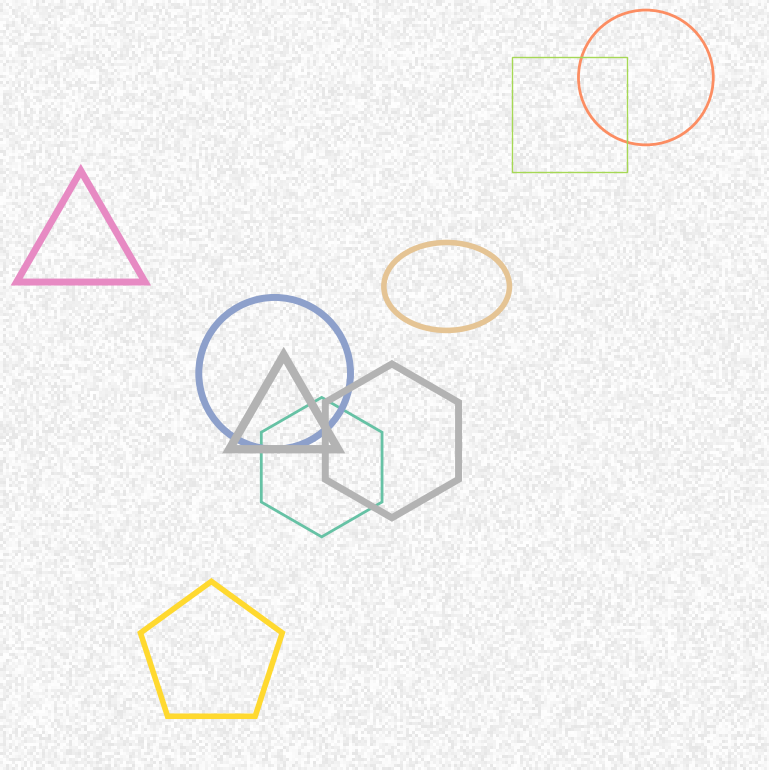[{"shape": "hexagon", "thickness": 1, "radius": 0.45, "center": [0.418, 0.393]}, {"shape": "circle", "thickness": 1, "radius": 0.44, "center": [0.839, 0.899]}, {"shape": "circle", "thickness": 2.5, "radius": 0.49, "center": [0.357, 0.515]}, {"shape": "triangle", "thickness": 2.5, "radius": 0.48, "center": [0.105, 0.682]}, {"shape": "square", "thickness": 0.5, "radius": 0.37, "center": [0.74, 0.852]}, {"shape": "pentagon", "thickness": 2, "radius": 0.48, "center": [0.274, 0.148]}, {"shape": "oval", "thickness": 2, "radius": 0.41, "center": [0.58, 0.628]}, {"shape": "triangle", "thickness": 3, "radius": 0.41, "center": [0.368, 0.457]}, {"shape": "hexagon", "thickness": 2.5, "radius": 0.5, "center": [0.509, 0.427]}]